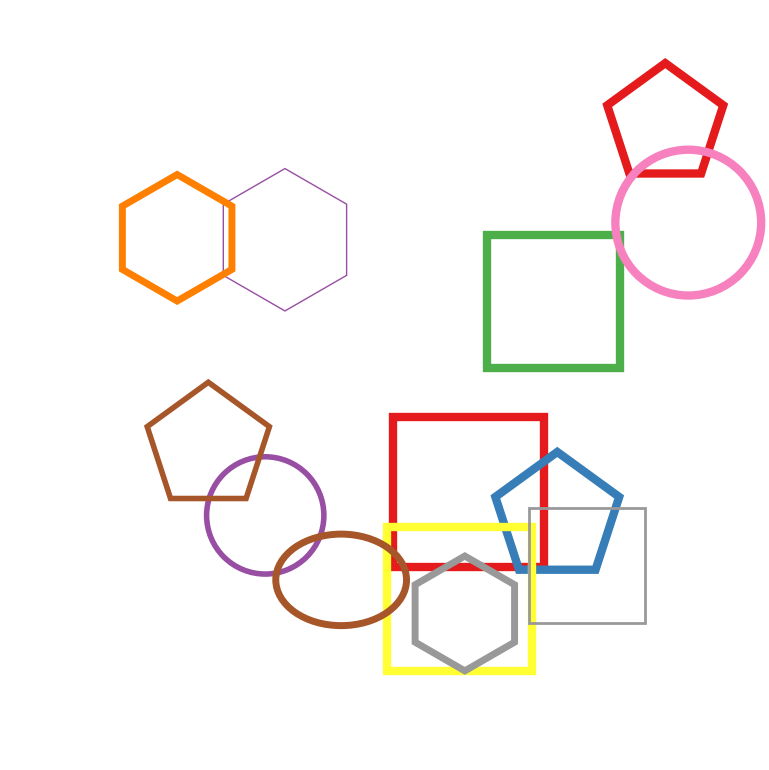[{"shape": "square", "thickness": 3, "radius": 0.49, "center": [0.608, 0.361]}, {"shape": "pentagon", "thickness": 3, "radius": 0.4, "center": [0.864, 0.839]}, {"shape": "pentagon", "thickness": 3, "radius": 0.42, "center": [0.724, 0.328]}, {"shape": "square", "thickness": 3, "radius": 0.43, "center": [0.719, 0.608]}, {"shape": "circle", "thickness": 2, "radius": 0.38, "center": [0.344, 0.331]}, {"shape": "hexagon", "thickness": 0.5, "radius": 0.46, "center": [0.37, 0.689]}, {"shape": "hexagon", "thickness": 2.5, "radius": 0.41, "center": [0.23, 0.691]}, {"shape": "square", "thickness": 3, "radius": 0.47, "center": [0.597, 0.222]}, {"shape": "oval", "thickness": 2.5, "radius": 0.42, "center": [0.443, 0.247]}, {"shape": "pentagon", "thickness": 2, "radius": 0.42, "center": [0.271, 0.42]}, {"shape": "circle", "thickness": 3, "radius": 0.47, "center": [0.894, 0.711]}, {"shape": "square", "thickness": 1, "radius": 0.38, "center": [0.762, 0.266]}, {"shape": "hexagon", "thickness": 2.5, "radius": 0.37, "center": [0.604, 0.203]}]